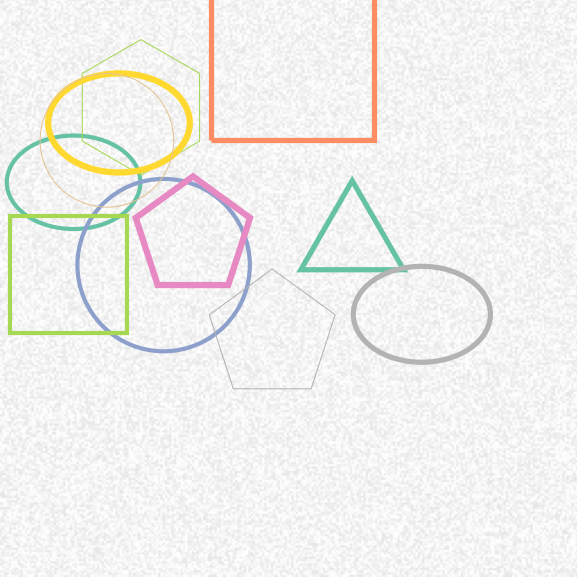[{"shape": "triangle", "thickness": 2.5, "radius": 0.51, "center": [0.61, 0.583]}, {"shape": "oval", "thickness": 2, "radius": 0.58, "center": [0.127, 0.683]}, {"shape": "square", "thickness": 2.5, "radius": 0.7, "center": [0.506, 0.898]}, {"shape": "circle", "thickness": 2, "radius": 0.75, "center": [0.283, 0.54]}, {"shape": "pentagon", "thickness": 3, "radius": 0.52, "center": [0.334, 0.59]}, {"shape": "square", "thickness": 2, "radius": 0.51, "center": [0.118, 0.524]}, {"shape": "hexagon", "thickness": 0.5, "radius": 0.59, "center": [0.244, 0.813]}, {"shape": "oval", "thickness": 3, "radius": 0.61, "center": [0.206, 0.786]}, {"shape": "circle", "thickness": 0.5, "radius": 0.58, "center": [0.185, 0.756]}, {"shape": "oval", "thickness": 2.5, "radius": 0.59, "center": [0.73, 0.455]}, {"shape": "pentagon", "thickness": 0.5, "radius": 0.57, "center": [0.471, 0.419]}]